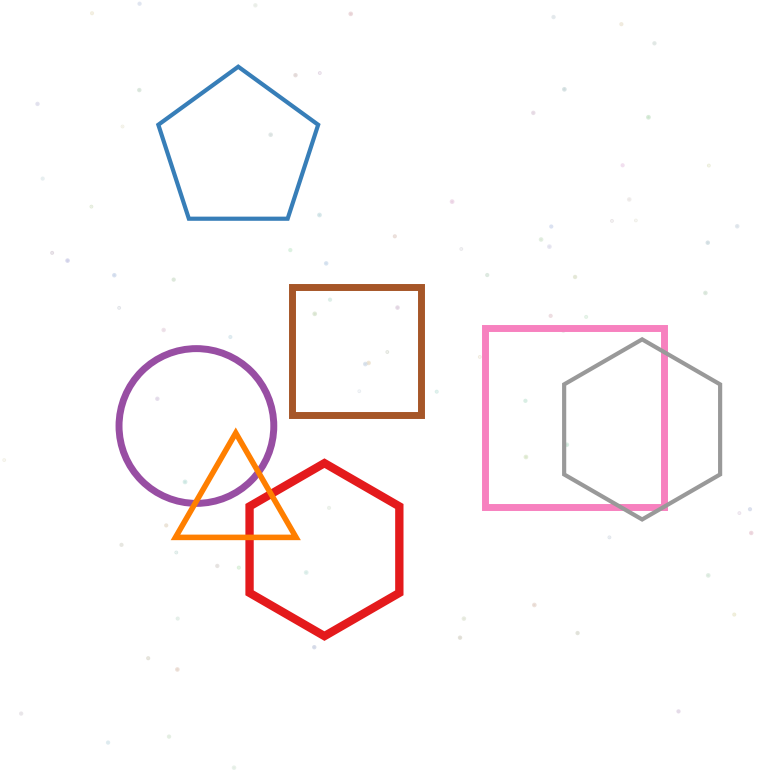[{"shape": "hexagon", "thickness": 3, "radius": 0.56, "center": [0.421, 0.286]}, {"shape": "pentagon", "thickness": 1.5, "radius": 0.55, "center": [0.309, 0.804]}, {"shape": "circle", "thickness": 2.5, "radius": 0.5, "center": [0.255, 0.447]}, {"shape": "triangle", "thickness": 2, "radius": 0.45, "center": [0.306, 0.347]}, {"shape": "square", "thickness": 2.5, "radius": 0.42, "center": [0.463, 0.544]}, {"shape": "square", "thickness": 2.5, "radius": 0.58, "center": [0.746, 0.458]}, {"shape": "hexagon", "thickness": 1.5, "radius": 0.58, "center": [0.834, 0.442]}]